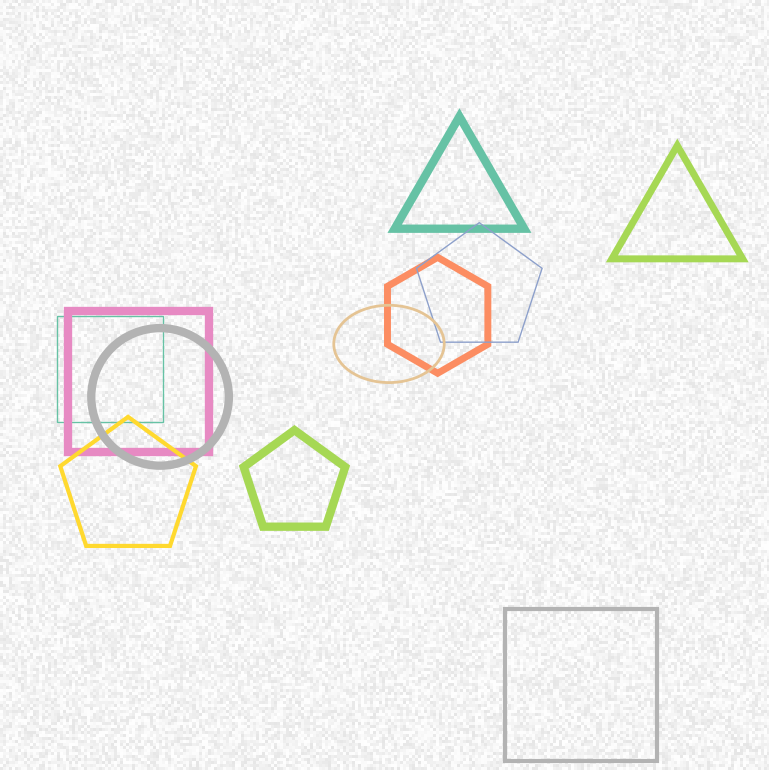[{"shape": "triangle", "thickness": 3, "radius": 0.49, "center": [0.597, 0.752]}, {"shape": "square", "thickness": 0.5, "radius": 0.34, "center": [0.143, 0.521]}, {"shape": "hexagon", "thickness": 2.5, "radius": 0.38, "center": [0.568, 0.591]}, {"shape": "pentagon", "thickness": 0.5, "radius": 0.43, "center": [0.622, 0.625]}, {"shape": "square", "thickness": 3, "radius": 0.46, "center": [0.18, 0.504]}, {"shape": "pentagon", "thickness": 3, "radius": 0.35, "center": [0.382, 0.372]}, {"shape": "triangle", "thickness": 2.5, "radius": 0.49, "center": [0.88, 0.713]}, {"shape": "pentagon", "thickness": 1.5, "radius": 0.46, "center": [0.166, 0.366]}, {"shape": "oval", "thickness": 1, "radius": 0.36, "center": [0.505, 0.553]}, {"shape": "circle", "thickness": 3, "radius": 0.45, "center": [0.208, 0.485]}, {"shape": "square", "thickness": 1.5, "radius": 0.49, "center": [0.754, 0.11]}]